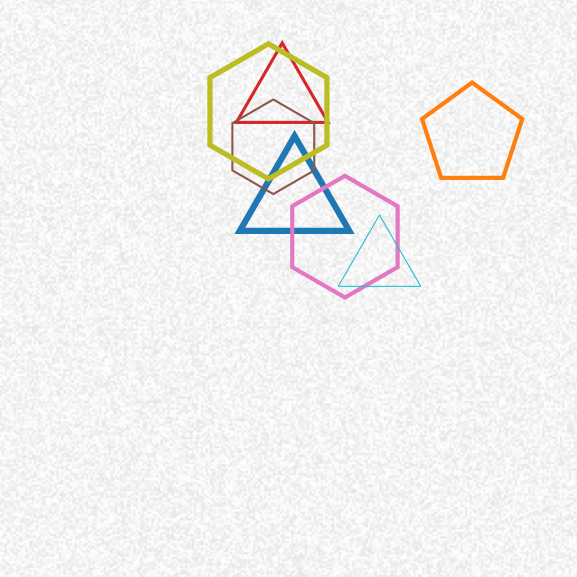[{"shape": "triangle", "thickness": 3, "radius": 0.55, "center": [0.51, 0.654]}, {"shape": "pentagon", "thickness": 2, "radius": 0.46, "center": [0.818, 0.765]}, {"shape": "triangle", "thickness": 1.5, "radius": 0.46, "center": [0.489, 0.833]}, {"shape": "hexagon", "thickness": 1, "radius": 0.41, "center": [0.473, 0.745]}, {"shape": "hexagon", "thickness": 2, "radius": 0.53, "center": [0.597, 0.589]}, {"shape": "hexagon", "thickness": 2.5, "radius": 0.58, "center": [0.465, 0.806]}, {"shape": "triangle", "thickness": 0.5, "radius": 0.41, "center": [0.657, 0.545]}]